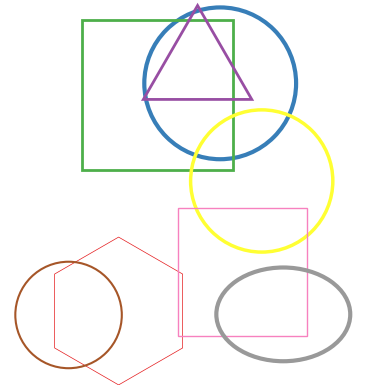[{"shape": "hexagon", "thickness": 0.5, "radius": 0.96, "center": [0.308, 0.192]}, {"shape": "circle", "thickness": 3, "radius": 0.99, "center": [0.572, 0.784]}, {"shape": "square", "thickness": 2, "radius": 0.98, "center": [0.409, 0.753]}, {"shape": "triangle", "thickness": 2, "radius": 0.81, "center": [0.513, 0.823]}, {"shape": "circle", "thickness": 2.5, "radius": 0.92, "center": [0.68, 0.53]}, {"shape": "circle", "thickness": 1.5, "radius": 0.69, "center": [0.178, 0.182]}, {"shape": "square", "thickness": 1, "radius": 0.83, "center": [0.63, 0.294]}, {"shape": "oval", "thickness": 3, "radius": 0.87, "center": [0.736, 0.183]}]